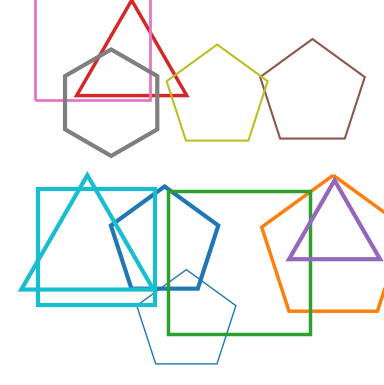[{"shape": "pentagon", "thickness": 3, "radius": 0.73, "center": [0.428, 0.369]}, {"shape": "pentagon", "thickness": 1, "radius": 0.68, "center": [0.484, 0.164]}, {"shape": "pentagon", "thickness": 2.5, "radius": 0.98, "center": [0.865, 0.35]}, {"shape": "square", "thickness": 2.5, "radius": 0.93, "center": [0.621, 0.319]}, {"shape": "triangle", "thickness": 2.5, "radius": 0.83, "center": [0.342, 0.834]}, {"shape": "triangle", "thickness": 3, "radius": 0.68, "center": [0.869, 0.395]}, {"shape": "pentagon", "thickness": 1.5, "radius": 0.71, "center": [0.812, 0.756]}, {"shape": "square", "thickness": 2, "radius": 0.74, "center": [0.241, 0.888]}, {"shape": "hexagon", "thickness": 3, "radius": 0.69, "center": [0.289, 0.733]}, {"shape": "pentagon", "thickness": 1.5, "radius": 0.69, "center": [0.564, 0.746]}, {"shape": "triangle", "thickness": 3, "radius": 0.99, "center": [0.227, 0.347]}, {"shape": "square", "thickness": 3, "radius": 0.76, "center": [0.25, 0.358]}]